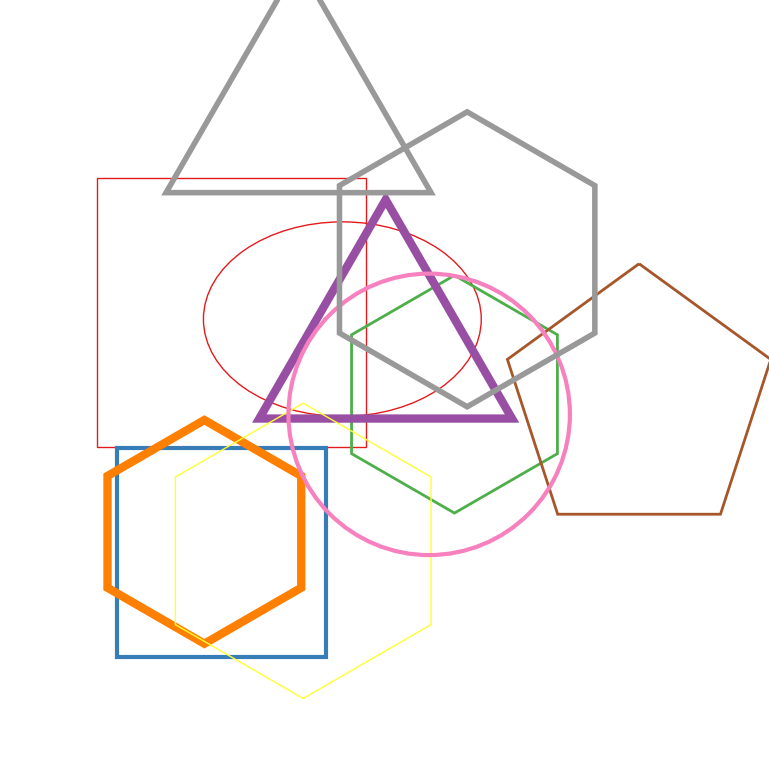[{"shape": "square", "thickness": 0.5, "radius": 0.88, "center": [0.301, 0.594]}, {"shape": "oval", "thickness": 0.5, "radius": 0.9, "center": [0.445, 0.586]}, {"shape": "square", "thickness": 1.5, "radius": 0.68, "center": [0.287, 0.282]}, {"shape": "hexagon", "thickness": 1, "radius": 0.77, "center": [0.59, 0.488]}, {"shape": "triangle", "thickness": 3, "radius": 0.95, "center": [0.501, 0.551]}, {"shape": "hexagon", "thickness": 3, "radius": 0.73, "center": [0.265, 0.309]}, {"shape": "hexagon", "thickness": 0.5, "radius": 0.96, "center": [0.394, 0.285]}, {"shape": "pentagon", "thickness": 1, "radius": 0.9, "center": [0.83, 0.478]}, {"shape": "circle", "thickness": 1.5, "radius": 0.91, "center": [0.557, 0.462]}, {"shape": "hexagon", "thickness": 2, "radius": 0.96, "center": [0.607, 0.663]}, {"shape": "triangle", "thickness": 2, "radius": 0.99, "center": [0.388, 0.849]}]